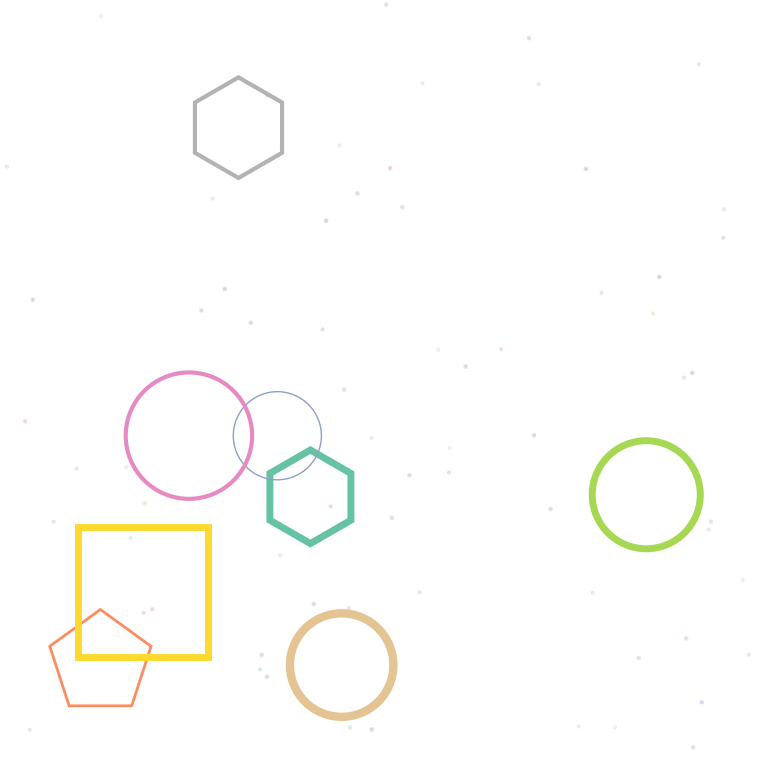[{"shape": "hexagon", "thickness": 2.5, "radius": 0.3, "center": [0.403, 0.355]}, {"shape": "pentagon", "thickness": 1, "radius": 0.35, "center": [0.13, 0.139]}, {"shape": "circle", "thickness": 0.5, "radius": 0.29, "center": [0.36, 0.434]}, {"shape": "circle", "thickness": 1.5, "radius": 0.41, "center": [0.245, 0.434]}, {"shape": "circle", "thickness": 2.5, "radius": 0.35, "center": [0.839, 0.357]}, {"shape": "square", "thickness": 2.5, "radius": 0.42, "center": [0.186, 0.231]}, {"shape": "circle", "thickness": 3, "radius": 0.34, "center": [0.444, 0.136]}, {"shape": "hexagon", "thickness": 1.5, "radius": 0.33, "center": [0.31, 0.834]}]